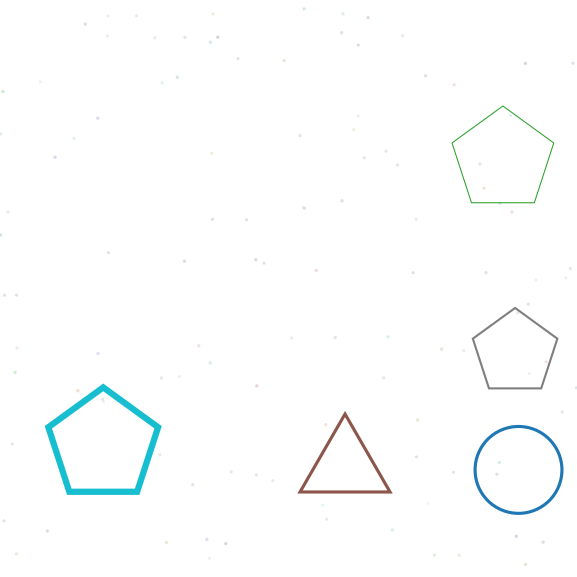[{"shape": "circle", "thickness": 1.5, "radius": 0.38, "center": [0.898, 0.185]}, {"shape": "pentagon", "thickness": 0.5, "radius": 0.46, "center": [0.871, 0.723]}, {"shape": "triangle", "thickness": 1.5, "radius": 0.45, "center": [0.597, 0.192]}, {"shape": "pentagon", "thickness": 1, "radius": 0.38, "center": [0.892, 0.389]}, {"shape": "pentagon", "thickness": 3, "radius": 0.5, "center": [0.179, 0.228]}]